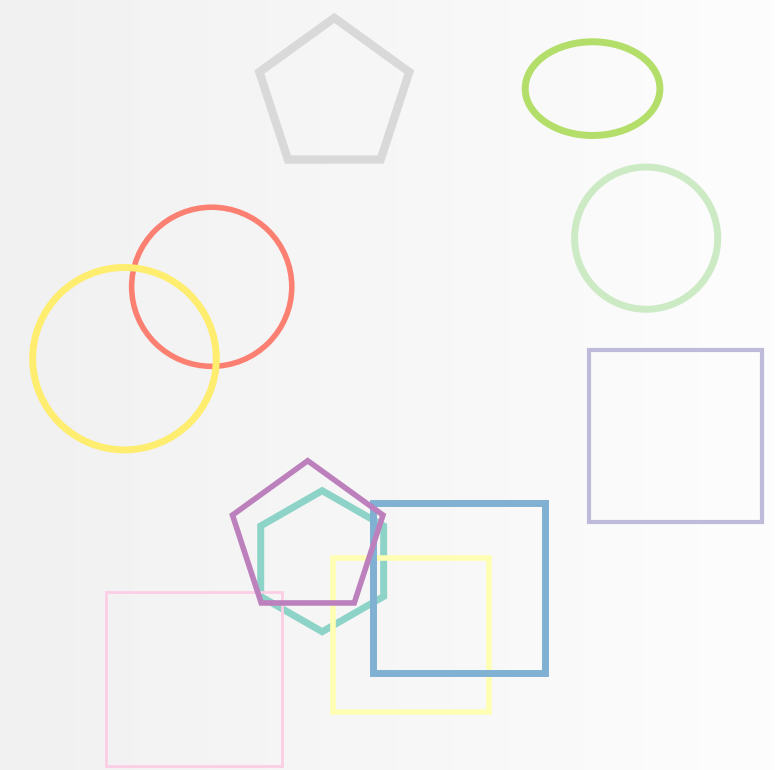[{"shape": "hexagon", "thickness": 2.5, "radius": 0.46, "center": [0.416, 0.271]}, {"shape": "square", "thickness": 2, "radius": 0.5, "center": [0.53, 0.175]}, {"shape": "square", "thickness": 1.5, "radius": 0.56, "center": [0.871, 0.434]}, {"shape": "circle", "thickness": 2, "radius": 0.52, "center": [0.273, 0.628]}, {"shape": "square", "thickness": 2.5, "radius": 0.55, "center": [0.592, 0.236]}, {"shape": "oval", "thickness": 2.5, "radius": 0.43, "center": [0.765, 0.885]}, {"shape": "square", "thickness": 1, "radius": 0.57, "center": [0.25, 0.118]}, {"shape": "pentagon", "thickness": 3, "radius": 0.51, "center": [0.431, 0.875]}, {"shape": "pentagon", "thickness": 2, "radius": 0.51, "center": [0.397, 0.3]}, {"shape": "circle", "thickness": 2.5, "radius": 0.46, "center": [0.834, 0.691]}, {"shape": "circle", "thickness": 2.5, "radius": 0.59, "center": [0.161, 0.534]}]